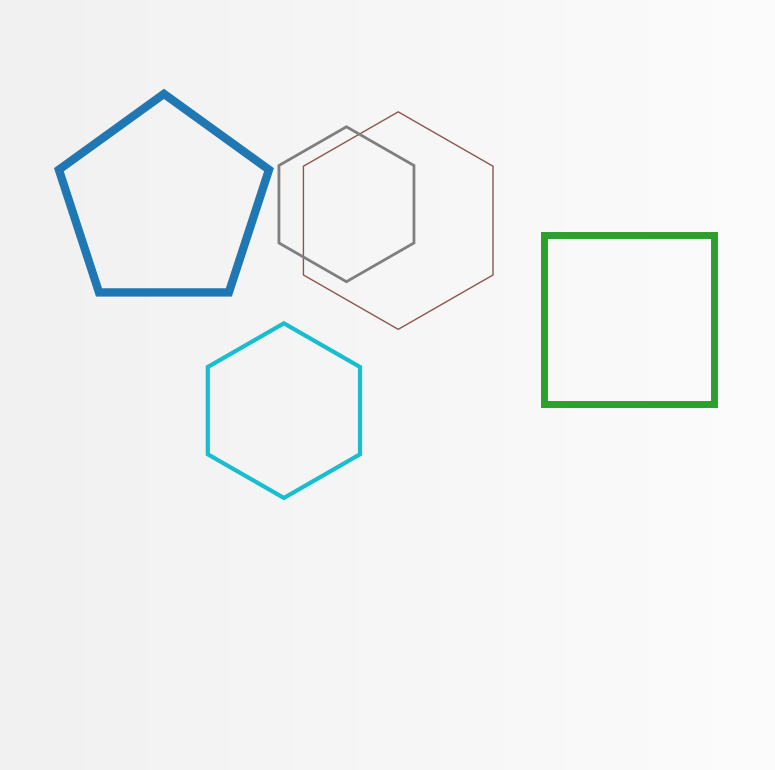[{"shape": "pentagon", "thickness": 3, "radius": 0.71, "center": [0.212, 0.736]}, {"shape": "square", "thickness": 2.5, "radius": 0.55, "center": [0.812, 0.585]}, {"shape": "hexagon", "thickness": 0.5, "radius": 0.71, "center": [0.514, 0.714]}, {"shape": "hexagon", "thickness": 1, "radius": 0.5, "center": [0.447, 0.735]}, {"shape": "hexagon", "thickness": 1.5, "radius": 0.57, "center": [0.366, 0.467]}]